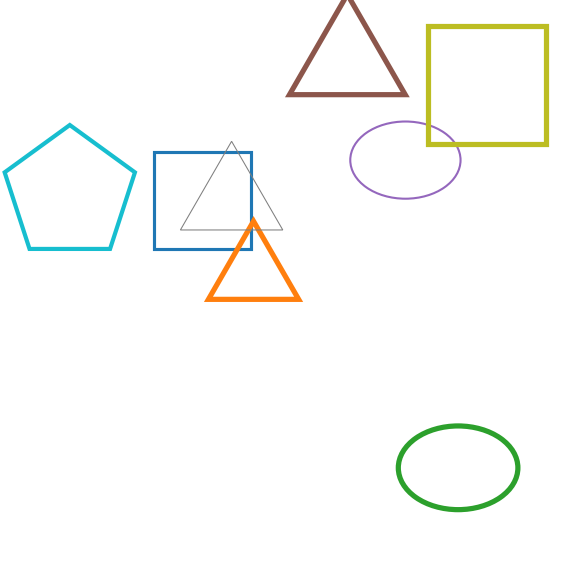[{"shape": "square", "thickness": 1.5, "radius": 0.42, "center": [0.35, 0.651]}, {"shape": "triangle", "thickness": 2.5, "radius": 0.45, "center": [0.439, 0.526]}, {"shape": "oval", "thickness": 2.5, "radius": 0.52, "center": [0.793, 0.189]}, {"shape": "oval", "thickness": 1, "radius": 0.48, "center": [0.702, 0.722]}, {"shape": "triangle", "thickness": 2.5, "radius": 0.58, "center": [0.601, 0.893]}, {"shape": "triangle", "thickness": 0.5, "radius": 0.51, "center": [0.401, 0.652]}, {"shape": "square", "thickness": 2.5, "radius": 0.51, "center": [0.843, 0.852]}, {"shape": "pentagon", "thickness": 2, "radius": 0.59, "center": [0.121, 0.664]}]